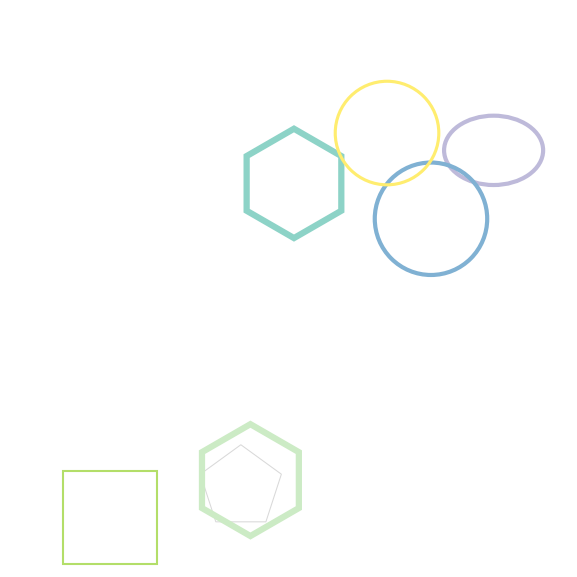[{"shape": "hexagon", "thickness": 3, "radius": 0.47, "center": [0.509, 0.682]}, {"shape": "oval", "thickness": 2, "radius": 0.43, "center": [0.855, 0.739]}, {"shape": "circle", "thickness": 2, "radius": 0.49, "center": [0.746, 0.62]}, {"shape": "square", "thickness": 1, "radius": 0.4, "center": [0.19, 0.103]}, {"shape": "pentagon", "thickness": 0.5, "radius": 0.37, "center": [0.417, 0.155]}, {"shape": "hexagon", "thickness": 3, "radius": 0.48, "center": [0.434, 0.168]}, {"shape": "circle", "thickness": 1.5, "radius": 0.45, "center": [0.67, 0.769]}]